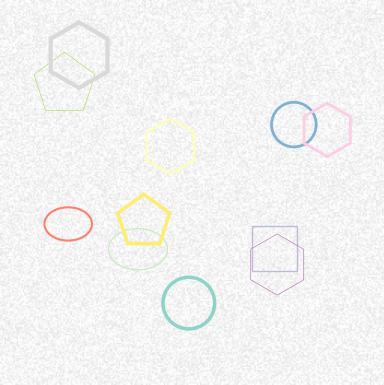[{"shape": "circle", "thickness": 2.5, "radius": 0.34, "center": [0.49, 0.213]}, {"shape": "hexagon", "thickness": 1.5, "radius": 0.36, "center": [0.443, 0.62]}, {"shape": "square", "thickness": 1, "radius": 0.3, "center": [0.713, 0.355]}, {"shape": "oval", "thickness": 1.5, "radius": 0.31, "center": [0.177, 0.418]}, {"shape": "circle", "thickness": 2, "radius": 0.29, "center": [0.763, 0.676]}, {"shape": "pentagon", "thickness": 0.5, "radius": 0.42, "center": [0.168, 0.781]}, {"shape": "hexagon", "thickness": 2, "radius": 0.35, "center": [0.85, 0.663]}, {"shape": "hexagon", "thickness": 3, "radius": 0.43, "center": [0.206, 0.857]}, {"shape": "hexagon", "thickness": 0.5, "radius": 0.4, "center": [0.72, 0.313]}, {"shape": "oval", "thickness": 1, "radius": 0.38, "center": [0.358, 0.353]}, {"shape": "pentagon", "thickness": 2.5, "radius": 0.35, "center": [0.373, 0.425]}]